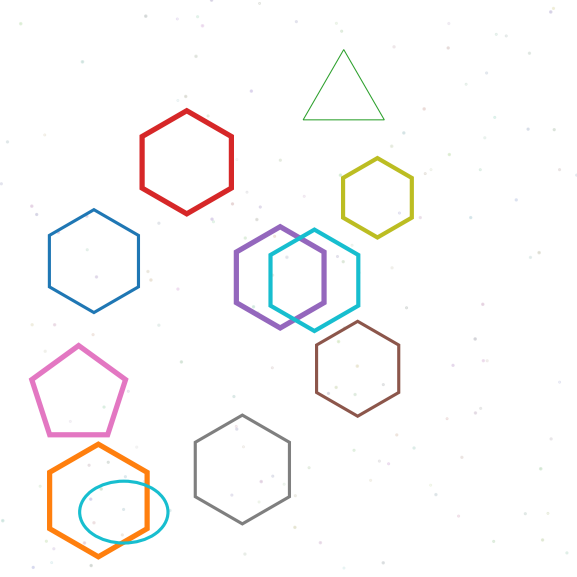[{"shape": "hexagon", "thickness": 1.5, "radius": 0.45, "center": [0.163, 0.547]}, {"shape": "hexagon", "thickness": 2.5, "radius": 0.49, "center": [0.17, 0.132]}, {"shape": "triangle", "thickness": 0.5, "radius": 0.41, "center": [0.595, 0.832]}, {"shape": "hexagon", "thickness": 2.5, "radius": 0.45, "center": [0.323, 0.718]}, {"shape": "hexagon", "thickness": 2.5, "radius": 0.44, "center": [0.485, 0.519]}, {"shape": "hexagon", "thickness": 1.5, "radius": 0.41, "center": [0.619, 0.361]}, {"shape": "pentagon", "thickness": 2.5, "radius": 0.43, "center": [0.136, 0.315]}, {"shape": "hexagon", "thickness": 1.5, "radius": 0.47, "center": [0.42, 0.186]}, {"shape": "hexagon", "thickness": 2, "radius": 0.34, "center": [0.654, 0.657]}, {"shape": "oval", "thickness": 1.5, "radius": 0.38, "center": [0.214, 0.112]}, {"shape": "hexagon", "thickness": 2, "radius": 0.44, "center": [0.544, 0.514]}]